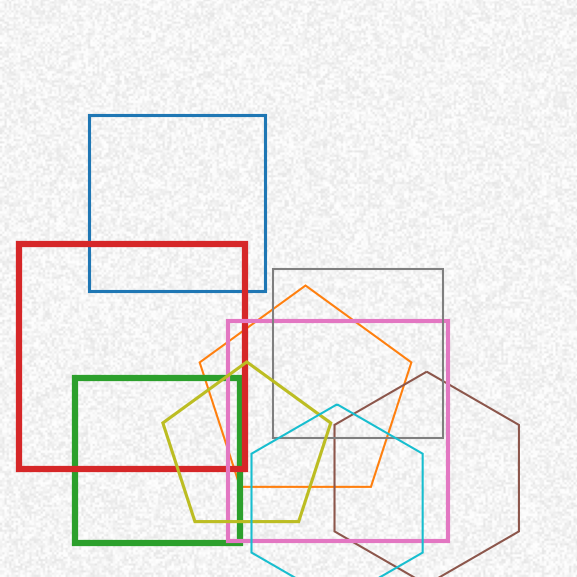[{"shape": "square", "thickness": 1.5, "radius": 0.76, "center": [0.307, 0.648]}, {"shape": "pentagon", "thickness": 1, "radius": 0.96, "center": [0.529, 0.312]}, {"shape": "square", "thickness": 3, "radius": 0.72, "center": [0.273, 0.202]}, {"shape": "square", "thickness": 3, "radius": 0.98, "center": [0.229, 0.382]}, {"shape": "hexagon", "thickness": 1, "radius": 0.92, "center": [0.739, 0.171]}, {"shape": "square", "thickness": 2, "radius": 0.95, "center": [0.585, 0.253]}, {"shape": "square", "thickness": 1, "radius": 0.73, "center": [0.62, 0.387]}, {"shape": "pentagon", "thickness": 1.5, "radius": 0.76, "center": [0.427, 0.22]}, {"shape": "hexagon", "thickness": 1, "radius": 0.86, "center": [0.584, 0.128]}]